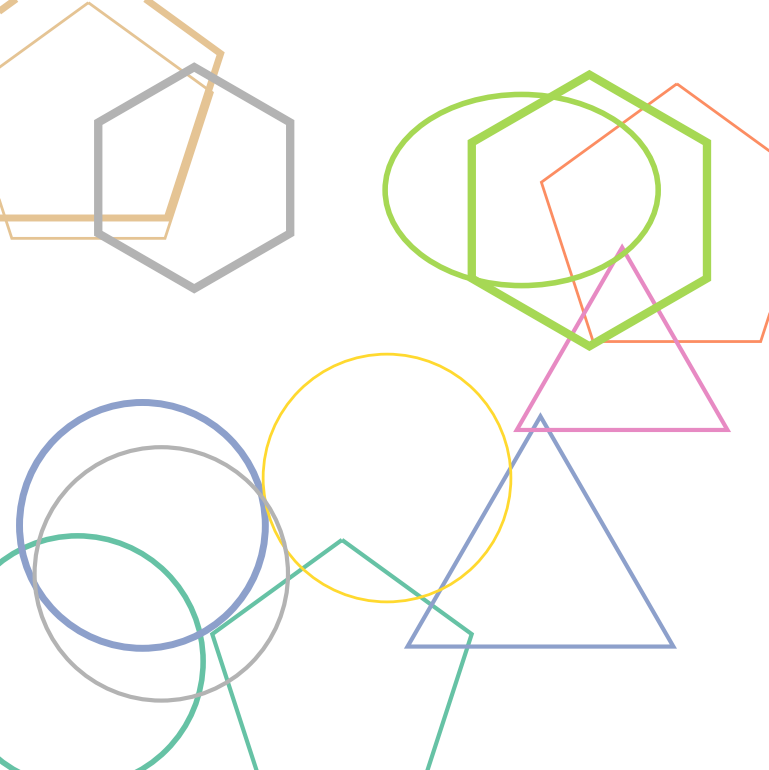[{"shape": "circle", "thickness": 2, "radius": 0.82, "center": [0.101, 0.141]}, {"shape": "pentagon", "thickness": 1.5, "radius": 0.89, "center": [0.444, 0.122]}, {"shape": "pentagon", "thickness": 1, "radius": 0.93, "center": [0.879, 0.706]}, {"shape": "circle", "thickness": 2.5, "radius": 0.8, "center": [0.185, 0.318]}, {"shape": "triangle", "thickness": 1.5, "radius": 1.0, "center": [0.702, 0.26]}, {"shape": "triangle", "thickness": 1.5, "radius": 0.79, "center": [0.808, 0.521]}, {"shape": "hexagon", "thickness": 3, "radius": 0.88, "center": [0.765, 0.727]}, {"shape": "oval", "thickness": 2, "radius": 0.89, "center": [0.677, 0.753]}, {"shape": "circle", "thickness": 1, "radius": 0.8, "center": [0.503, 0.379]}, {"shape": "pentagon", "thickness": 1, "radius": 0.85, "center": [0.115, 0.827]}, {"shape": "pentagon", "thickness": 2.5, "radius": 0.95, "center": [0.105, 0.871]}, {"shape": "hexagon", "thickness": 3, "radius": 0.72, "center": [0.252, 0.769]}, {"shape": "circle", "thickness": 1.5, "radius": 0.82, "center": [0.209, 0.255]}]